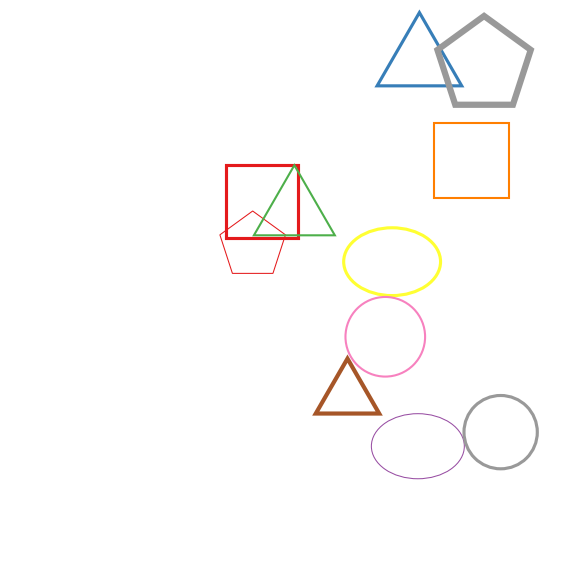[{"shape": "pentagon", "thickness": 0.5, "radius": 0.3, "center": [0.438, 0.574]}, {"shape": "square", "thickness": 1.5, "radius": 0.32, "center": [0.454, 0.65]}, {"shape": "triangle", "thickness": 1.5, "radius": 0.42, "center": [0.726, 0.893]}, {"shape": "triangle", "thickness": 1, "radius": 0.4, "center": [0.51, 0.632]}, {"shape": "oval", "thickness": 0.5, "radius": 0.4, "center": [0.724, 0.226]}, {"shape": "square", "thickness": 1, "radius": 0.32, "center": [0.817, 0.721]}, {"shape": "oval", "thickness": 1.5, "radius": 0.42, "center": [0.679, 0.546]}, {"shape": "triangle", "thickness": 2, "radius": 0.32, "center": [0.602, 0.315]}, {"shape": "circle", "thickness": 1, "radius": 0.34, "center": [0.667, 0.416]}, {"shape": "pentagon", "thickness": 3, "radius": 0.42, "center": [0.838, 0.886]}, {"shape": "circle", "thickness": 1.5, "radius": 0.32, "center": [0.867, 0.251]}]